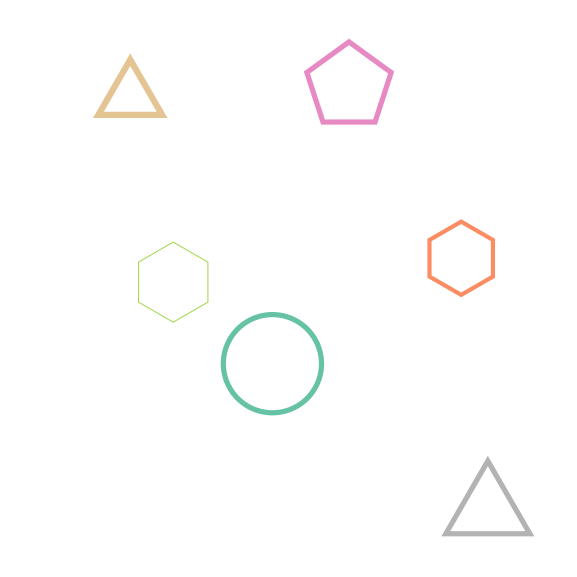[{"shape": "circle", "thickness": 2.5, "radius": 0.43, "center": [0.472, 0.369]}, {"shape": "hexagon", "thickness": 2, "radius": 0.32, "center": [0.799, 0.552]}, {"shape": "pentagon", "thickness": 2.5, "radius": 0.38, "center": [0.604, 0.85]}, {"shape": "hexagon", "thickness": 0.5, "radius": 0.35, "center": [0.3, 0.511]}, {"shape": "triangle", "thickness": 3, "radius": 0.32, "center": [0.226, 0.832]}, {"shape": "triangle", "thickness": 2.5, "radius": 0.42, "center": [0.845, 0.117]}]